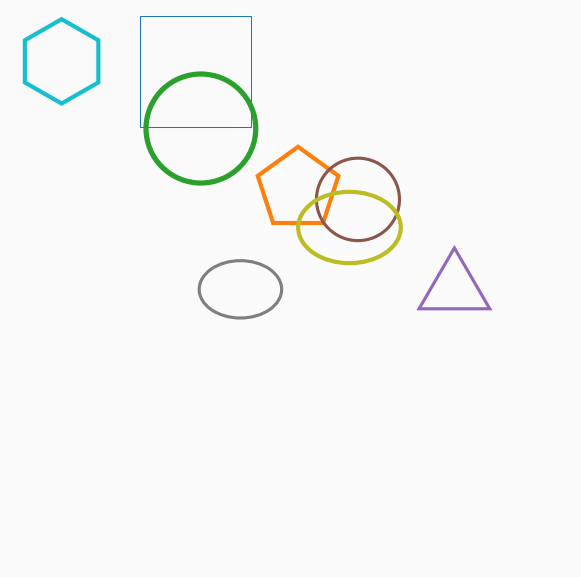[{"shape": "square", "thickness": 0.5, "radius": 0.48, "center": [0.336, 0.876]}, {"shape": "pentagon", "thickness": 2, "radius": 0.36, "center": [0.513, 0.672]}, {"shape": "circle", "thickness": 2.5, "radius": 0.47, "center": [0.346, 0.777]}, {"shape": "triangle", "thickness": 1.5, "radius": 0.35, "center": [0.782, 0.5]}, {"shape": "circle", "thickness": 1.5, "radius": 0.36, "center": [0.616, 0.654]}, {"shape": "oval", "thickness": 1.5, "radius": 0.35, "center": [0.414, 0.498]}, {"shape": "oval", "thickness": 2, "radius": 0.44, "center": [0.601, 0.605]}, {"shape": "hexagon", "thickness": 2, "radius": 0.37, "center": [0.106, 0.893]}]